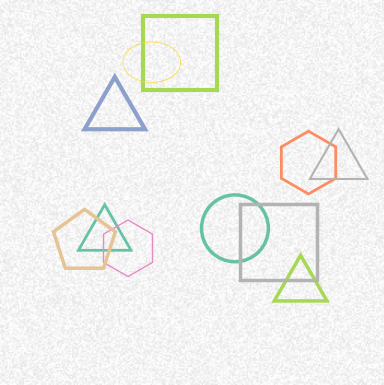[{"shape": "triangle", "thickness": 2, "radius": 0.39, "center": [0.272, 0.389]}, {"shape": "circle", "thickness": 2.5, "radius": 0.43, "center": [0.61, 0.407]}, {"shape": "hexagon", "thickness": 2, "radius": 0.41, "center": [0.801, 0.578]}, {"shape": "triangle", "thickness": 3, "radius": 0.45, "center": [0.298, 0.71]}, {"shape": "hexagon", "thickness": 1, "radius": 0.37, "center": [0.333, 0.355]}, {"shape": "square", "thickness": 3, "radius": 0.48, "center": [0.467, 0.863]}, {"shape": "triangle", "thickness": 2.5, "radius": 0.39, "center": [0.781, 0.258]}, {"shape": "oval", "thickness": 0.5, "radius": 0.37, "center": [0.394, 0.838]}, {"shape": "pentagon", "thickness": 2.5, "radius": 0.42, "center": [0.219, 0.372]}, {"shape": "triangle", "thickness": 1.5, "radius": 0.43, "center": [0.88, 0.578]}, {"shape": "square", "thickness": 2.5, "radius": 0.5, "center": [0.723, 0.371]}]